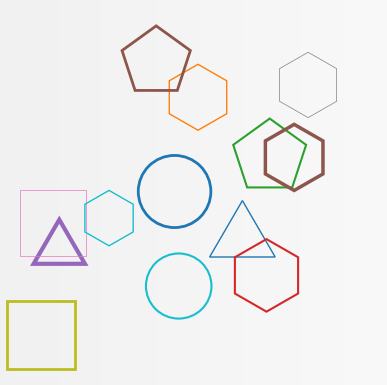[{"shape": "triangle", "thickness": 1, "radius": 0.49, "center": [0.626, 0.381]}, {"shape": "circle", "thickness": 2, "radius": 0.47, "center": [0.45, 0.503]}, {"shape": "hexagon", "thickness": 1, "radius": 0.43, "center": [0.511, 0.747]}, {"shape": "pentagon", "thickness": 1.5, "radius": 0.49, "center": [0.696, 0.593]}, {"shape": "hexagon", "thickness": 1.5, "radius": 0.47, "center": [0.688, 0.285]}, {"shape": "triangle", "thickness": 3, "radius": 0.38, "center": [0.153, 0.353]}, {"shape": "pentagon", "thickness": 2, "radius": 0.46, "center": [0.403, 0.84]}, {"shape": "hexagon", "thickness": 2.5, "radius": 0.43, "center": [0.759, 0.591]}, {"shape": "square", "thickness": 0.5, "radius": 0.43, "center": [0.137, 0.421]}, {"shape": "hexagon", "thickness": 0.5, "radius": 0.42, "center": [0.795, 0.779]}, {"shape": "square", "thickness": 2, "radius": 0.44, "center": [0.106, 0.13]}, {"shape": "hexagon", "thickness": 1, "radius": 0.36, "center": [0.281, 0.434]}, {"shape": "circle", "thickness": 1.5, "radius": 0.42, "center": [0.461, 0.257]}]